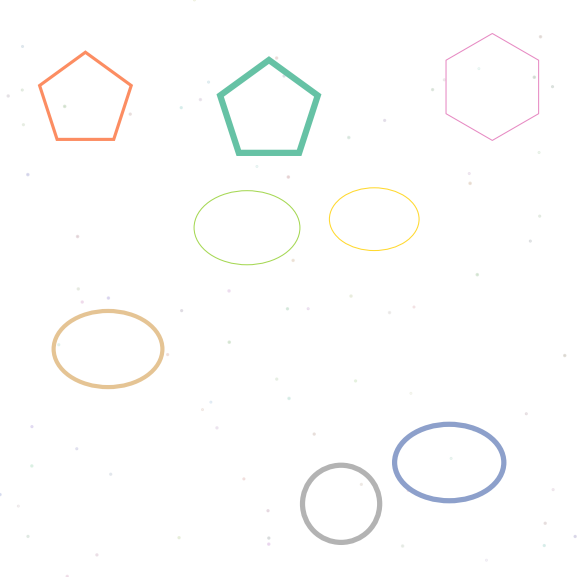[{"shape": "pentagon", "thickness": 3, "radius": 0.44, "center": [0.466, 0.806]}, {"shape": "pentagon", "thickness": 1.5, "radius": 0.42, "center": [0.148, 0.825]}, {"shape": "oval", "thickness": 2.5, "radius": 0.47, "center": [0.778, 0.198]}, {"shape": "hexagon", "thickness": 0.5, "radius": 0.46, "center": [0.853, 0.849]}, {"shape": "oval", "thickness": 0.5, "radius": 0.46, "center": [0.428, 0.605]}, {"shape": "oval", "thickness": 0.5, "radius": 0.39, "center": [0.648, 0.62]}, {"shape": "oval", "thickness": 2, "radius": 0.47, "center": [0.187, 0.395]}, {"shape": "circle", "thickness": 2.5, "radius": 0.33, "center": [0.591, 0.127]}]